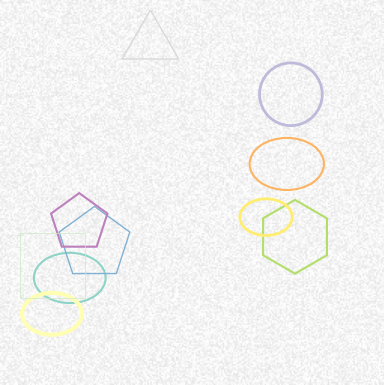[{"shape": "oval", "thickness": 1.5, "radius": 0.47, "center": [0.181, 0.278]}, {"shape": "oval", "thickness": 3, "radius": 0.39, "center": [0.135, 0.185]}, {"shape": "circle", "thickness": 2, "radius": 0.41, "center": [0.756, 0.755]}, {"shape": "pentagon", "thickness": 1, "radius": 0.48, "center": [0.245, 0.368]}, {"shape": "oval", "thickness": 1.5, "radius": 0.48, "center": [0.745, 0.574]}, {"shape": "hexagon", "thickness": 1.5, "radius": 0.48, "center": [0.766, 0.385]}, {"shape": "triangle", "thickness": 1, "radius": 0.42, "center": [0.391, 0.889]}, {"shape": "pentagon", "thickness": 1.5, "radius": 0.38, "center": [0.206, 0.422]}, {"shape": "square", "thickness": 0.5, "radius": 0.42, "center": [0.136, 0.31]}, {"shape": "oval", "thickness": 2, "radius": 0.34, "center": [0.691, 0.436]}]